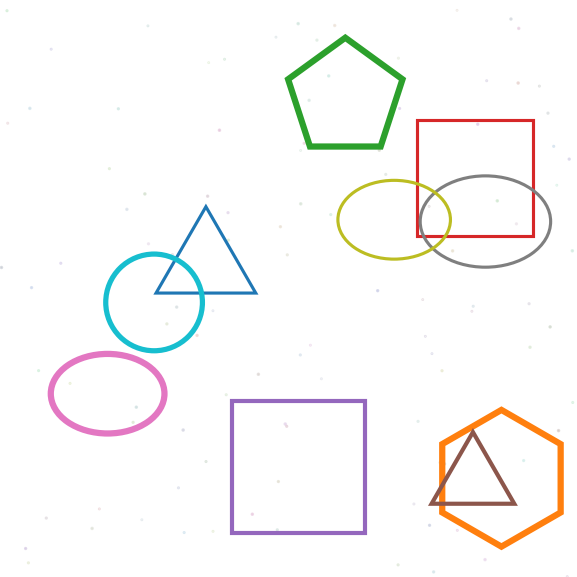[{"shape": "triangle", "thickness": 1.5, "radius": 0.5, "center": [0.357, 0.542]}, {"shape": "hexagon", "thickness": 3, "radius": 0.59, "center": [0.868, 0.171]}, {"shape": "pentagon", "thickness": 3, "radius": 0.52, "center": [0.598, 0.83]}, {"shape": "square", "thickness": 1.5, "radius": 0.5, "center": [0.822, 0.691]}, {"shape": "square", "thickness": 2, "radius": 0.57, "center": [0.517, 0.19]}, {"shape": "triangle", "thickness": 2, "radius": 0.41, "center": [0.819, 0.168]}, {"shape": "oval", "thickness": 3, "radius": 0.49, "center": [0.186, 0.317]}, {"shape": "oval", "thickness": 1.5, "radius": 0.56, "center": [0.841, 0.616]}, {"shape": "oval", "thickness": 1.5, "radius": 0.49, "center": [0.683, 0.619]}, {"shape": "circle", "thickness": 2.5, "radius": 0.42, "center": [0.267, 0.475]}]